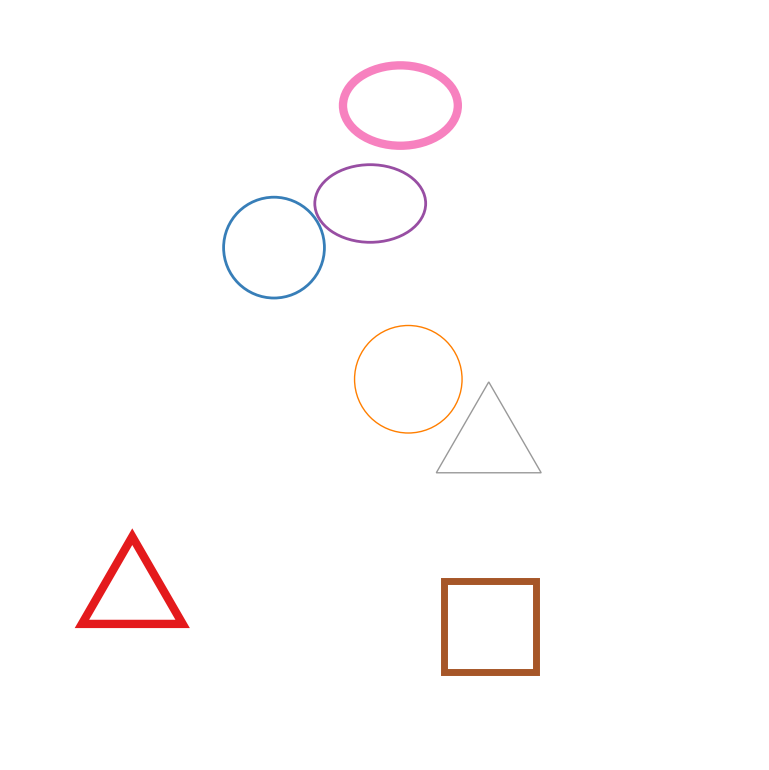[{"shape": "triangle", "thickness": 3, "radius": 0.38, "center": [0.172, 0.227]}, {"shape": "circle", "thickness": 1, "radius": 0.33, "center": [0.356, 0.678]}, {"shape": "oval", "thickness": 1, "radius": 0.36, "center": [0.481, 0.736]}, {"shape": "circle", "thickness": 0.5, "radius": 0.35, "center": [0.53, 0.507]}, {"shape": "square", "thickness": 2.5, "radius": 0.3, "center": [0.637, 0.186]}, {"shape": "oval", "thickness": 3, "radius": 0.37, "center": [0.52, 0.863]}, {"shape": "triangle", "thickness": 0.5, "radius": 0.39, "center": [0.635, 0.425]}]